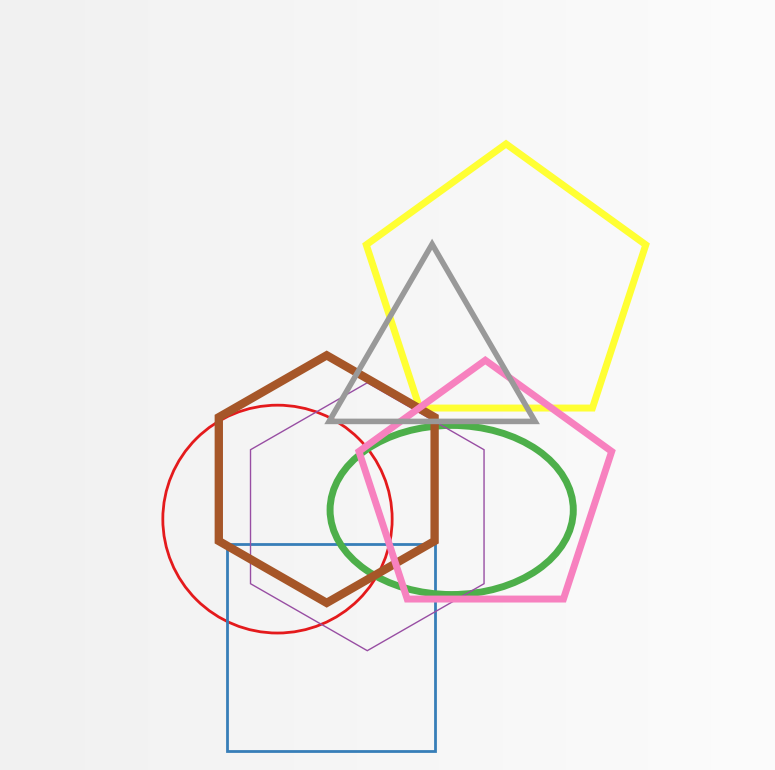[{"shape": "circle", "thickness": 1, "radius": 0.74, "center": [0.358, 0.326]}, {"shape": "square", "thickness": 1, "radius": 0.67, "center": [0.428, 0.159]}, {"shape": "oval", "thickness": 2.5, "radius": 0.78, "center": [0.583, 0.338]}, {"shape": "hexagon", "thickness": 0.5, "radius": 0.87, "center": [0.474, 0.329]}, {"shape": "pentagon", "thickness": 2.5, "radius": 0.95, "center": [0.653, 0.623]}, {"shape": "hexagon", "thickness": 3, "radius": 0.8, "center": [0.422, 0.378]}, {"shape": "pentagon", "thickness": 2.5, "radius": 0.86, "center": [0.626, 0.361]}, {"shape": "triangle", "thickness": 2, "radius": 0.77, "center": [0.558, 0.529]}]